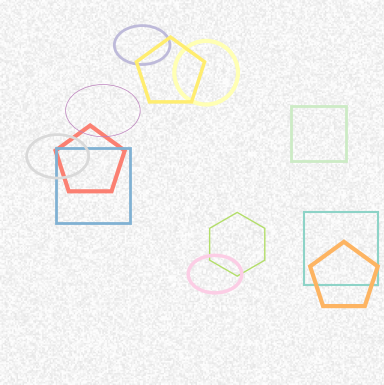[{"shape": "square", "thickness": 1.5, "radius": 0.48, "center": [0.886, 0.354]}, {"shape": "circle", "thickness": 3, "radius": 0.41, "center": [0.535, 0.811]}, {"shape": "oval", "thickness": 2, "radius": 0.36, "center": [0.369, 0.883]}, {"shape": "pentagon", "thickness": 3, "radius": 0.47, "center": [0.234, 0.58]}, {"shape": "square", "thickness": 2, "radius": 0.48, "center": [0.241, 0.518]}, {"shape": "pentagon", "thickness": 3, "radius": 0.46, "center": [0.893, 0.28]}, {"shape": "hexagon", "thickness": 1, "radius": 0.41, "center": [0.616, 0.366]}, {"shape": "oval", "thickness": 2.5, "radius": 0.35, "center": [0.559, 0.288]}, {"shape": "oval", "thickness": 2, "radius": 0.4, "center": [0.15, 0.594]}, {"shape": "oval", "thickness": 0.5, "radius": 0.48, "center": [0.267, 0.713]}, {"shape": "square", "thickness": 2, "radius": 0.35, "center": [0.827, 0.654]}, {"shape": "pentagon", "thickness": 2.5, "radius": 0.47, "center": [0.443, 0.811]}]